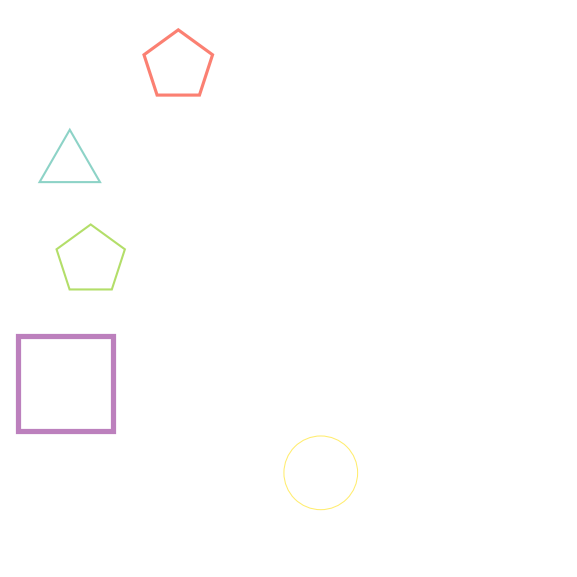[{"shape": "triangle", "thickness": 1, "radius": 0.3, "center": [0.121, 0.714]}, {"shape": "pentagon", "thickness": 1.5, "radius": 0.31, "center": [0.309, 0.885]}, {"shape": "pentagon", "thickness": 1, "radius": 0.31, "center": [0.157, 0.548]}, {"shape": "square", "thickness": 2.5, "radius": 0.41, "center": [0.114, 0.334]}, {"shape": "circle", "thickness": 0.5, "radius": 0.32, "center": [0.555, 0.18]}]